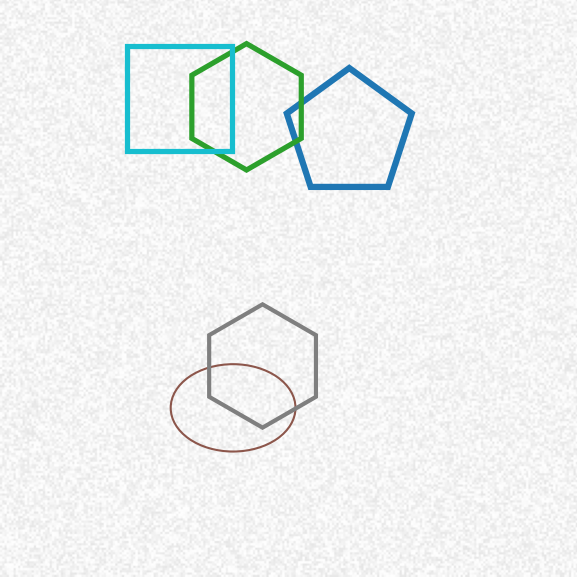[{"shape": "pentagon", "thickness": 3, "radius": 0.57, "center": [0.605, 0.768]}, {"shape": "hexagon", "thickness": 2.5, "radius": 0.55, "center": [0.427, 0.814]}, {"shape": "oval", "thickness": 1, "radius": 0.54, "center": [0.404, 0.293]}, {"shape": "hexagon", "thickness": 2, "radius": 0.53, "center": [0.455, 0.365]}, {"shape": "square", "thickness": 2.5, "radius": 0.46, "center": [0.311, 0.829]}]